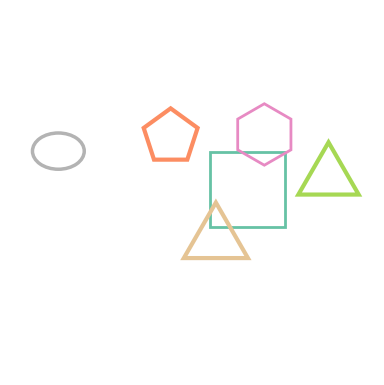[{"shape": "square", "thickness": 2, "radius": 0.48, "center": [0.643, 0.507]}, {"shape": "pentagon", "thickness": 3, "radius": 0.37, "center": [0.443, 0.645]}, {"shape": "hexagon", "thickness": 2, "radius": 0.4, "center": [0.687, 0.651]}, {"shape": "triangle", "thickness": 3, "radius": 0.45, "center": [0.853, 0.54]}, {"shape": "triangle", "thickness": 3, "radius": 0.48, "center": [0.561, 0.378]}, {"shape": "oval", "thickness": 2.5, "radius": 0.34, "center": [0.152, 0.607]}]